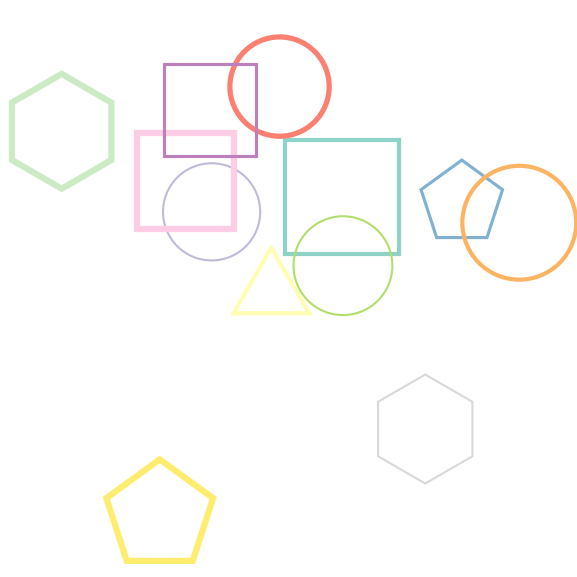[{"shape": "square", "thickness": 2, "radius": 0.49, "center": [0.592, 0.659]}, {"shape": "triangle", "thickness": 2, "radius": 0.38, "center": [0.47, 0.494]}, {"shape": "circle", "thickness": 1, "radius": 0.42, "center": [0.366, 0.632]}, {"shape": "circle", "thickness": 2.5, "radius": 0.43, "center": [0.484, 0.849]}, {"shape": "pentagon", "thickness": 1.5, "radius": 0.37, "center": [0.8, 0.648]}, {"shape": "circle", "thickness": 2, "radius": 0.49, "center": [0.899, 0.613]}, {"shape": "circle", "thickness": 1, "radius": 0.43, "center": [0.594, 0.539]}, {"shape": "square", "thickness": 3, "radius": 0.42, "center": [0.321, 0.686]}, {"shape": "hexagon", "thickness": 1, "radius": 0.47, "center": [0.736, 0.256]}, {"shape": "square", "thickness": 1.5, "radius": 0.4, "center": [0.363, 0.809]}, {"shape": "hexagon", "thickness": 3, "radius": 0.5, "center": [0.107, 0.772]}, {"shape": "pentagon", "thickness": 3, "radius": 0.49, "center": [0.277, 0.107]}]